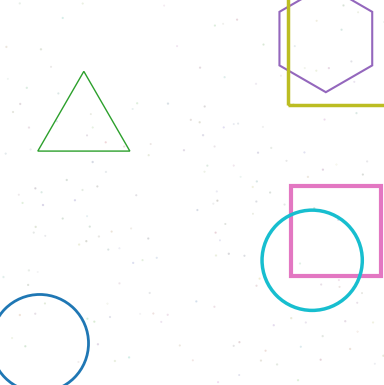[{"shape": "circle", "thickness": 2, "radius": 0.63, "center": [0.103, 0.108]}, {"shape": "triangle", "thickness": 1, "radius": 0.69, "center": [0.218, 0.677]}, {"shape": "hexagon", "thickness": 1.5, "radius": 0.7, "center": [0.846, 0.9]}, {"shape": "square", "thickness": 3, "radius": 0.58, "center": [0.872, 0.399]}, {"shape": "square", "thickness": 2.5, "radius": 0.73, "center": [0.895, 0.873]}, {"shape": "circle", "thickness": 2.5, "radius": 0.65, "center": [0.811, 0.324]}]